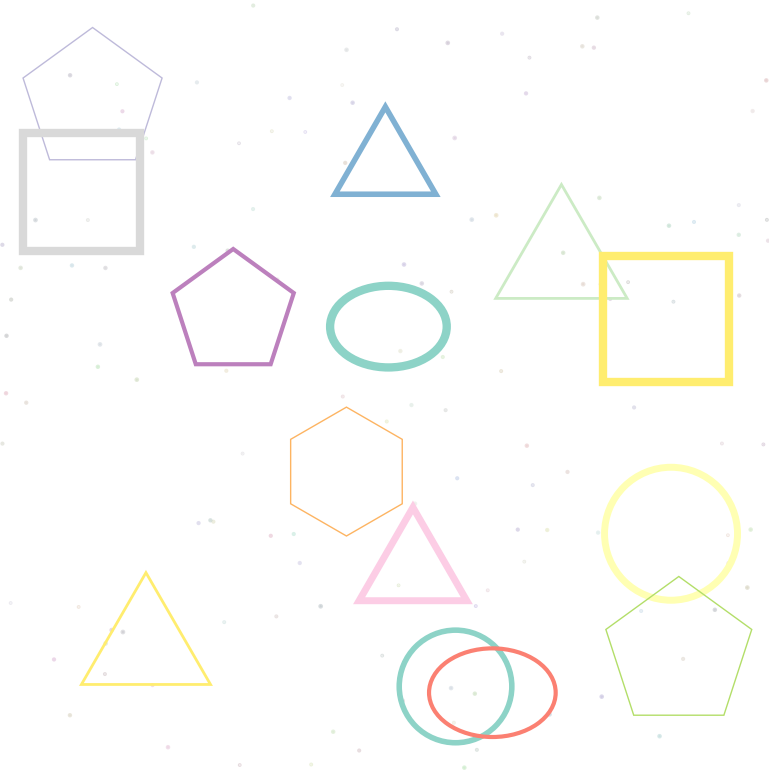[{"shape": "oval", "thickness": 3, "radius": 0.38, "center": [0.504, 0.576]}, {"shape": "circle", "thickness": 2, "radius": 0.37, "center": [0.592, 0.109]}, {"shape": "circle", "thickness": 2.5, "radius": 0.43, "center": [0.871, 0.307]}, {"shape": "pentagon", "thickness": 0.5, "radius": 0.47, "center": [0.12, 0.869]}, {"shape": "oval", "thickness": 1.5, "radius": 0.41, "center": [0.639, 0.1]}, {"shape": "triangle", "thickness": 2, "radius": 0.38, "center": [0.5, 0.786]}, {"shape": "hexagon", "thickness": 0.5, "radius": 0.42, "center": [0.45, 0.388]}, {"shape": "pentagon", "thickness": 0.5, "radius": 0.5, "center": [0.882, 0.152]}, {"shape": "triangle", "thickness": 2.5, "radius": 0.4, "center": [0.536, 0.26]}, {"shape": "square", "thickness": 3, "radius": 0.38, "center": [0.106, 0.751]}, {"shape": "pentagon", "thickness": 1.5, "radius": 0.41, "center": [0.303, 0.594]}, {"shape": "triangle", "thickness": 1, "radius": 0.49, "center": [0.729, 0.662]}, {"shape": "triangle", "thickness": 1, "radius": 0.48, "center": [0.19, 0.159]}, {"shape": "square", "thickness": 3, "radius": 0.41, "center": [0.865, 0.586]}]